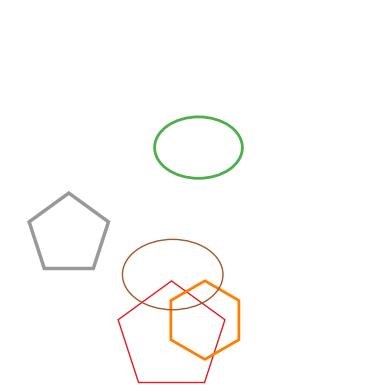[{"shape": "pentagon", "thickness": 1, "radius": 0.73, "center": [0.446, 0.124]}, {"shape": "oval", "thickness": 2, "radius": 0.57, "center": [0.516, 0.617]}, {"shape": "hexagon", "thickness": 2, "radius": 0.51, "center": [0.532, 0.169]}, {"shape": "oval", "thickness": 1, "radius": 0.65, "center": [0.449, 0.287]}, {"shape": "pentagon", "thickness": 2.5, "radius": 0.54, "center": [0.179, 0.39]}]